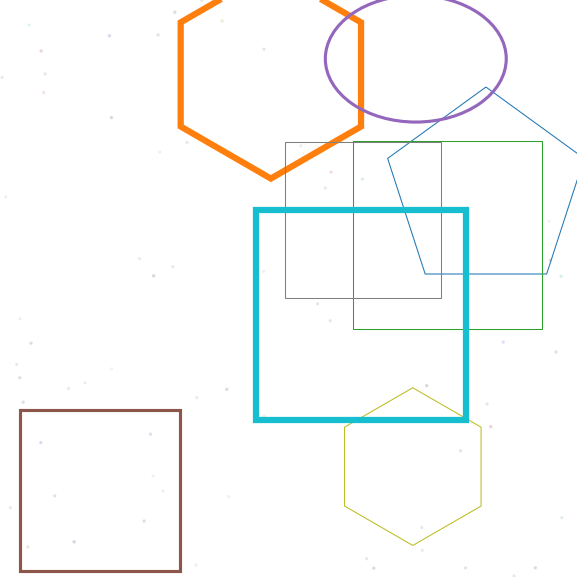[{"shape": "pentagon", "thickness": 0.5, "radius": 0.89, "center": [0.841, 0.669]}, {"shape": "hexagon", "thickness": 3, "radius": 0.9, "center": [0.469, 0.87]}, {"shape": "square", "thickness": 0.5, "radius": 0.82, "center": [0.775, 0.592]}, {"shape": "oval", "thickness": 1.5, "radius": 0.78, "center": [0.72, 0.897]}, {"shape": "square", "thickness": 1.5, "radius": 0.7, "center": [0.173, 0.149]}, {"shape": "square", "thickness": 0.5, "radius": 0.67, "center": [0.629, 0.618]}, {"shape": "hexagon", "thickness": 0.5, "radius": 0.68, "center": [0.715, 0.191]}, {"shape": "square", "thickness": 3, "radius": 0.91, "center": [0.625, 0.454]}]